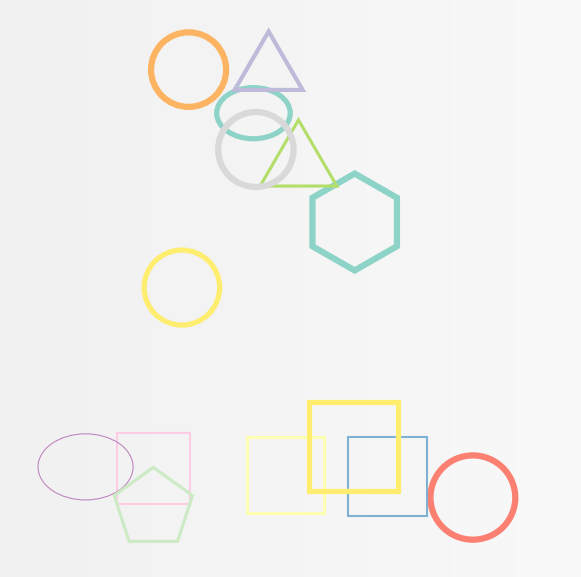[{"shape": "oval", "thickness": 2.5, "radius": 0.32, "center": [0.436, 0.803]}, {"shape": "hexagon", "thickness": 3, "radius": 0.42, "center": [0.61, 0.615]}, {"shape": "square", "thickness": 1.5, "radius": 0.33, "center": [0.491, 0.177]}, {"shape": "triangle", "thickness": 2, "radius": 0.34, "center": [0.462, 0.877]}, {"shape": "circle", "thickness": 3, "radius": 0.36, "center": [0.814, 0.138]}, {"shape": "square", "thickness": 1, "radius": 0.34, "center": [0.667, 0.174]}, {"shape": "circle", "thickness": 3, "radius": 0.32, "center": [0.324, 0.879]}, {"shape": "triangle", "thickness": 1.5, "radius": 0.38, "center": [0.514, 0.715]}, {"shape": "square", "thickness": 1, "radius": 0.31, "center": [0.264, 0.188]}, {"shape": "circle", "thickness": 3, "radius": 0.32, "center": [0.44, 0.74]}, {"shape": "oval", "thickness": 0.5, "radius": 0.41, "center": [0.147, 0.191]}, {"shape": "pentagon", "thickness": 1.5, "radius": 0.35, "center": [0.264, 0.119]}, {"shape": "circle", "thickness": 2.5, "radius": 0.32, "center": [0.313, 0.501]}, {"shape": "square", "thickness": 2.5, "radius": 0.38, "center": [0.608, 0.226]}]